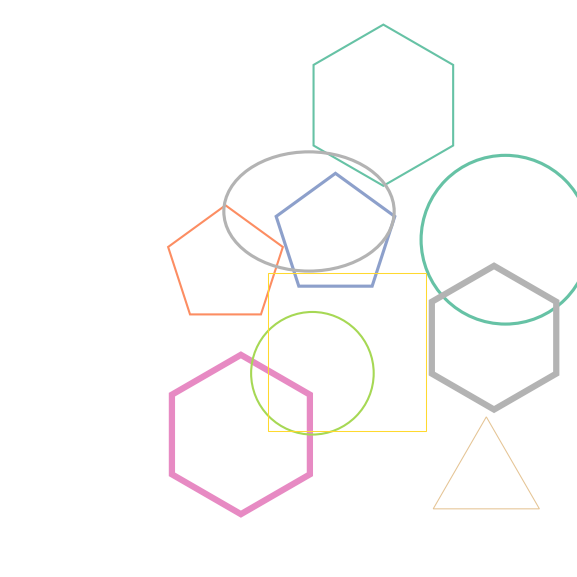[{"shape": "circle", "thickness": 1.5, "radius": 0.73, "center": [0.875, 0.584]}, {"shape": "hexagon", "thickness": 1, "radius": 0.7, "center": [0.664, 0.817]}, {"shape": "pentagon", "thickness": 1, "radius": 0.52, "center": [0.39, 0.539]}, {"shape": "pentagon", "thickness": 1.5, "radius": 0.54, "center": [0.581, 0.591]}, {"shape": "hexagon", "thickness": 3, "radius": 0.69, "center": [0.417, 0.247]}, {"shape": "circle", "thickness": 1, "radius": 0.53, "center": [0.541, 0.353]}, {"shape": "square", "thickness": 0.5, "radius": 0.68, "center": [0.601, 0.39]}, {"shape": "triangle", "thickness": 0.5, "radius": 0.53, "center": [0.842, 0.171]}, {"shape": "oval", "thickness": 1.5, "radius": 0.74, "center": [0.535, 0.633]}, {"shape": "hexagon", "thickness": 3, "radius": 0.62, "center": [0.855, 0.414]}]